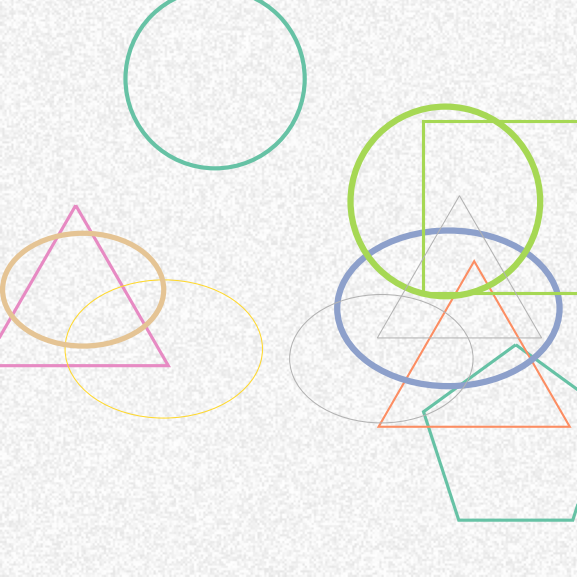[{"shape": "pentagon", "thickness": 1.5, "radius": 0.84, "center": [0.893, 0.234]}, {"shape": "circle", "thickness": 2, "radius": 0.78, "center": [0.372, 0.863]}, {"shape": "triangle", "thickness": 1, "radius": 0.96, "center": [0.821, 0.356]}, {"shape": "oval", "thickness": 3, "radius": 0.96, "center": [0.776, 0.465]}, {"shape": "triangle", "thickness": 1.5, "radius": 0.93, "center": [0.131, 0.458]}, {"shape": "square", "thickness": 1.5, "radius": 0.74, "center": [0.881, 0.641]}, {"shape": "circle", "thickness": 3, "radius": 0.82, "center": [0.771, 0.65]}, {"shape": "oval", "thickness": 0.5, "radius": 0.85, "center": [0.284, 0.395]}, {"shape": "oval", "thickness": 2.5, "radius": 0.7, "center": [0.144, 0.498]}, {"shape": "triangle", "thickness": 0.5, "radius": 0.82, "center": [0.796, 0.496]}, {"shape": "oval", "thickness": 0.5, "radius": 0.79, "center": [0.66, 0.378]}]